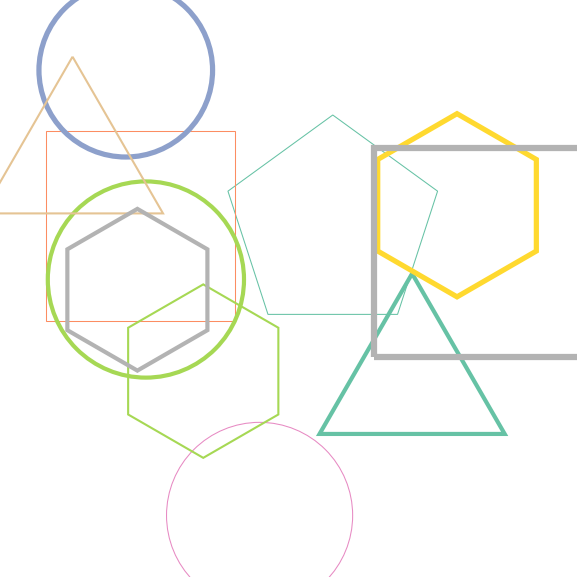[{"shape": "pentagon", "thickness": 0.5, "radius": 0.95, "center": [0.576, 0.609]}, {"shape": "triangle", "thickness": 2, "radius": 0.93, "center": [0.714, 0.34]}, {"shape": "square", "thickness": 0.5, "radius": 0.82, "center": [0.244, 0.608]}, {"shape": "circle", "thickness": 2.5, "radius": 0.75, "center": [0.218, 0.878]}, {"shape": "circle", "thickness": 0.5, "radius": 0.81, "center": [0.45, 0.107]}, {"shape": "hexagon", "thickness": 1, "radius": 0.75, "center": [0.352, 0.357]}, {"shape": "circle", "thickness": 2, "radius": 0.85, "center": [0.253, 0.515]}, {"shape": "hexagon", "thickness": 2.5, "radius": 0.79, "center": [0.791, 0.644]}, {"shape": "triangle", "thickness": 1, "radius": 0.9, "center": [0.126, 0.72]}, {"shape": "hexagon", "thickness": 2, "radius": 0.7, "center": [0.238, 0.497]}, {"shape": "square", "thickness": 3, "radius": 0.91, "center": [0.829, 0.562]}]